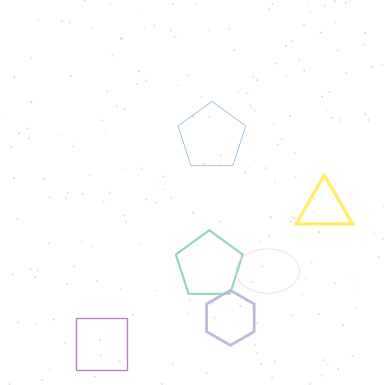[{"shape": "pentagon", "thickness": 1.5, "radius": 0.46, "center": [0.544, 0.311]}, {"shape": "hexagon", "thickness": 2, "radius": 0.36, "center": [0.598, 0.175]}, {"shape": "pentagon", "thickness": 0.5, "radius": 0.46, "center": [0.55, 0.644]}, {"shape": "oval", "thickness": 0.5, "radius": 0.41, "center": [0.695, 0.296]}, {"shape": "square", "thickness": 1, "radius": 0.33, "center": [0.263, 0.106]}, {"shape": "triangle", "thickness": 2.5, "radius": 0.42, "center": [0.843, 0.461]}]